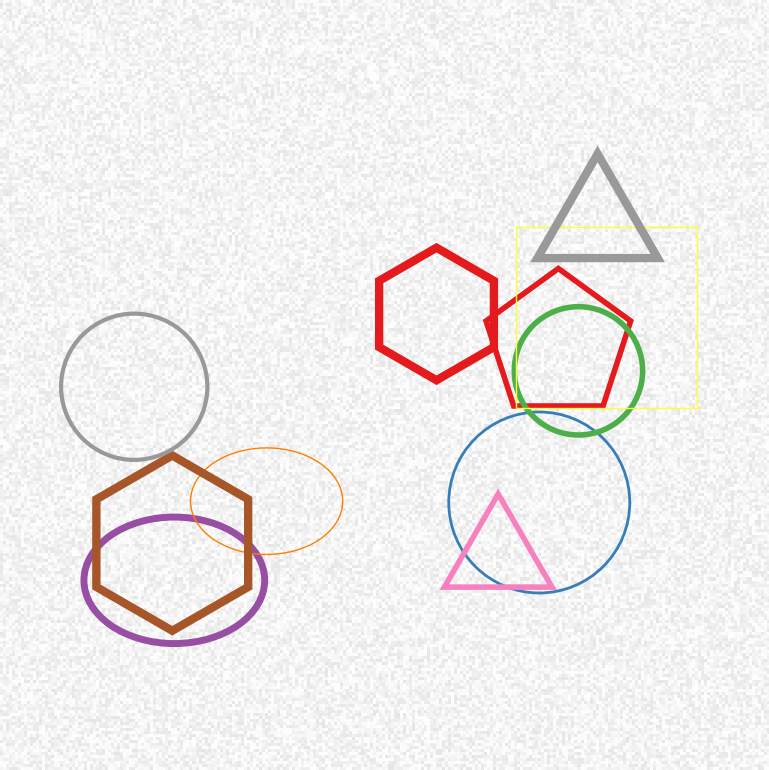[{"shape": "pentagon", "thickness": 2, "radius": 0.49, "center": [0.725, 0.553]}, {"shape": "hexagon", "thickness": 3, "radius": 0.43, "center": [0.567, 0.592]}, {"shape": "circle", "thickness": 1, "radius": 0.59, "center": [0.7, 0.347]}, {"shape": "circle", "thickness": 2, "radius": 0.42, "center": [0.751, 0.518]}, {"shape": "oval", "thickness": 2.5, "radius": 0.59, "center": [0.226, 0.246]}, {"shape": "oval", "thickness": 0.5, "radius": 0.49, "center": [0.346, 0.349]}, {"shape": "square", "thickness": 0.5, "radius": 0.59, "center": [0.787, 0.587]}, {"shape": "hexagon", "thickness": 3, "radius": 0.57, "center": [0.224, 0.295]}, {"shape": "triangle", "thickness": 2, "radius": 0.4, "center": [0.647, 0.278]}, {"shape": "triangle", "thickness": 3, "radius": 0.45, "center": [0.776, 0.71]}, {"shape": "circle", "thickness": 1.5, "radius": 0.47, "center": [0.174, 0.498]}]